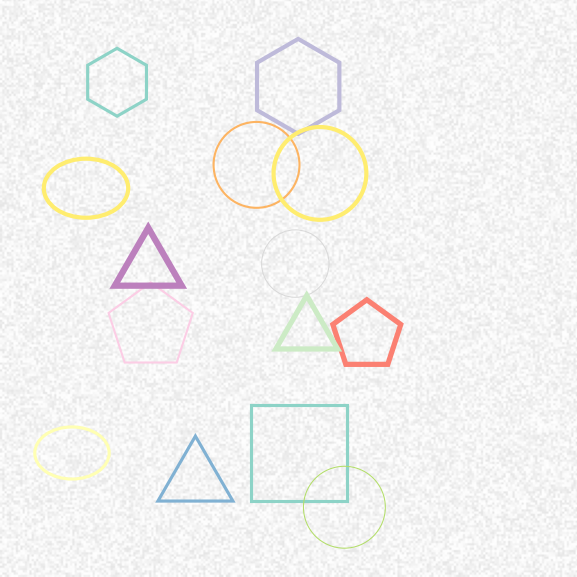[{"shape": "square", "thickness": 1.5, "radius": 0.41, "center": [0.518, 0.214]}, {"shape": "hexagon", "thickness": 1.5, "radius": 0.29, "center": [0.203, 0.857]}, {"shape": "oval", "thickness": 1.5, "radius": 0.32, "center": [0.125, 0.215]}, {"shape": "hexagon", "thickness": 2, "radius": 0.41, "center": [0.516, 0.849]}, {"shape": "pentagon", "thickness": 2.5, "radius": 0.31, "center": [0.635, 0.418]}, {"shape": "triangle", "thickness": 1.5, "radius": 0.37, "center": [0.338, 0.169]}, {"shape": "circle", "thickness": 1, "radius": 0.37, "center": [0.444, 0.714]}, {"shape": "circle", "thickness": 0.5, "radius": 0.35, "center": [0.596, 0.121]}, {"shape": "pentagon", "thickness": 1, "radius": 0.38, "center": [0.261, 0.433]}, {"shape": "circle", "thickness": 0.5, "radius": 0.29, "center": [0.511, 0.543]}, {"shape": "triangle", "thickness": 3, "radius": 0.33, "center": [0.257, 0.538]}, {"shape": "triangle", "thickness": 2.5, "radius": 0.31, "center": [0.531, 0.426]}, {"shape": "oval", "thickness": 2, "radius": 0.37, "center": [0.149, 0.673]}, {"shape": "circle", "thickness": 2, "radius": 0.4, "center": [0.554, 0.699]}]